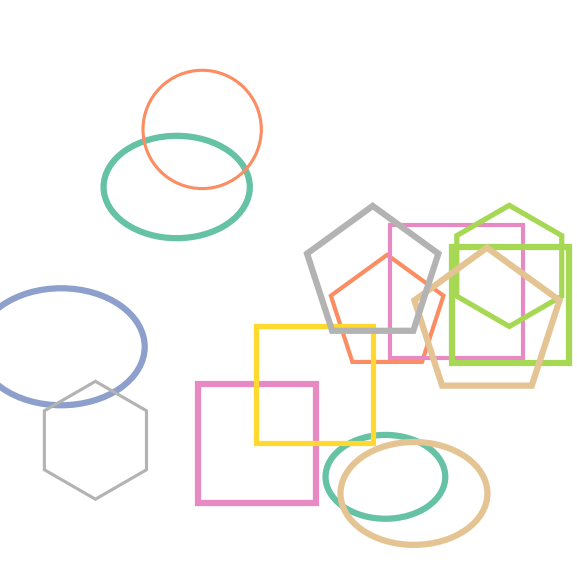[{"shape": "oval", "thickness": 3, "radius": 0.63, "center": [0.306, 0.675]}, {"shape": "oval", "thickness": 3, "radius": 0.52, "center": [0.667, 0.173]}, {"shape": "pentagon", "thickness": 2, "radius": 0.51, "center": [0.67, 0.455]}, {"shape": "circle", "thickness": 1.5, "radius": 0.51, "center": [0.35, 0.775]}, {"shape": "oval", "thickness": 3, "radius": 0.72, "center": [0.106, 0.399]}, {"shape": "square", "thickness": 2, "radius": 0.58, "center": [0.79, 0.495]}, {"shape": "square", "thickness": 3, "radius": 0.51, "center": [0.445, 0.231]}, {"shape": "square", "thickness": 3, "radius": 0.5, "center": [0.884, 0.47]}, {"shape": "hexagon", "thickness": 2.5, "radius": 0.52, "center": [0.882, 0.539]}, {"shape": "square", "thickness": 2.5, "radius": 0.51, "center": [0.544, 0.333]}, {"shape": "pentagon", "thickness": 3, "radius": 0.66, "center": [0.843, 0.438]}, {"shape": "oval", "thickness": 3, "radius": 0.64, "center": [0.717, 0.145]}, {"shape": "pentagon", "thickness": 3, "radius": 0.6, "center": [0.645, 0.523]}, {"shape": "hexagon", "thickness": 1.5, "radius": 0.51, "center": [0.165, 0.237]}]